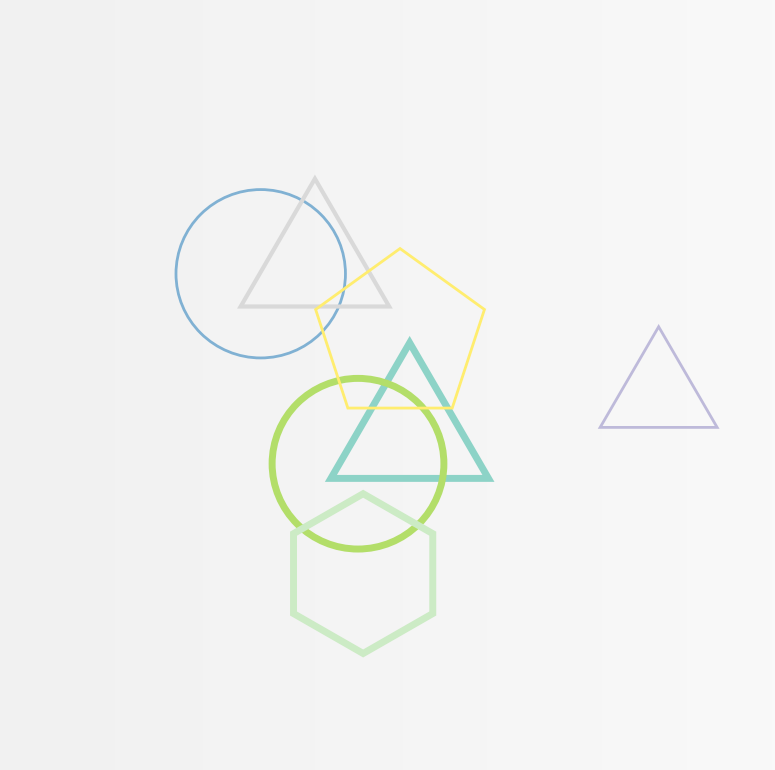[{"shape": "triangle", "thickness": 2.5, "radius": 0.59, "center": [0.529, 0.437]}, {"shape": "triangle", "thickness": 1, "radius": 0.44, "center": [0.85, 0.489]}, {"shape": "circle", "thickness": 1, "radius": 0.55, "center": [0.336, 0.644]}, {"shape": "circle", "thickness": 2.5, "radius": 0.55, "center": [0.462, 0.398]}, {"shape": "triangle", "thickness": 1.5, "radius": 0.55, "center": [0.406, 0.657]}, {"shape": "hexagon", "thickness": 2.5, "radius": 0.52, "center": [0.469, 0.255]}, {"shape": "pentagon", "thickness": 1, "radius": 0.57, "center": [0.516, 0.563]}]